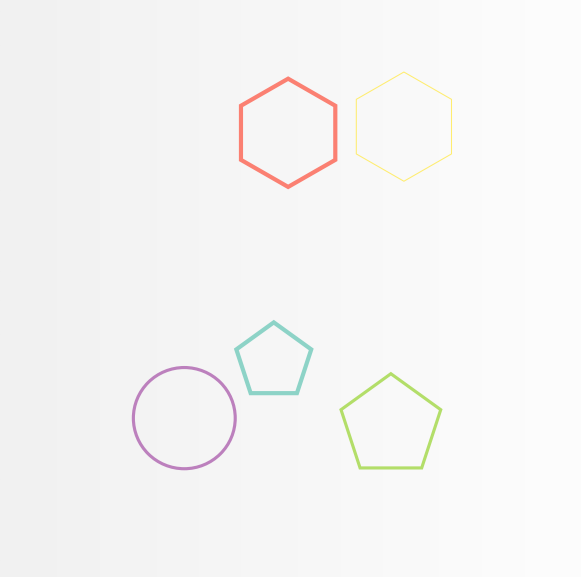[{"shape": "pentagon", "thickness": 2, "radius": 0.34, "center": [0.471, 0.373]}, {"shape": "hexagon", "thickness": 2, "radius": 0.47, "center": [0.496, 0.769]}, {"shape": "pentagon", "thickness": 1.5, "radius": 0.45, "center": [0.672, 0.262]}, {"shape": "circle", "thickness": 1.5, "radius": 0.44, "center": [0.317, 0.275]}, {"shape": "hexagon", "thickness": 0.5, "radius": 0.47, "center": [0.695, 0.78]}]